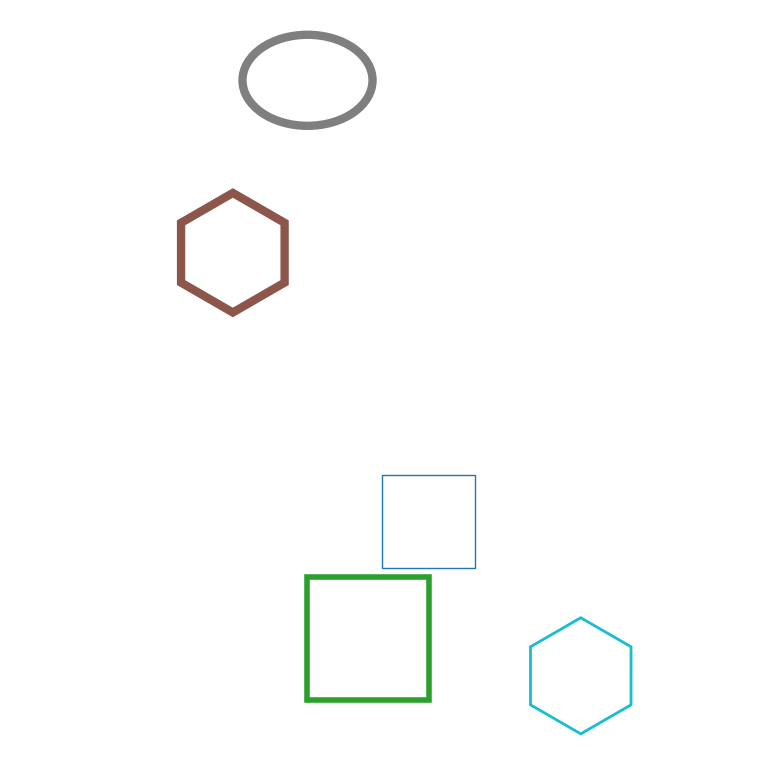[{"shape": "square", "thickness": 0.5, "radius": 0.3, "center": [0.556, 0.323]}, {"shape": "square", "thickness": 2, "radius": 0.4, "center": [0.478, 0.171]}, {"shape": "hexagon", "thickness": 3, "radius": 0.39, "center": [0.302, 0.672]}, {"shape": "oval", "thickness": 3, "radius": 0.42, "center": [0.399, 0.896]}, {"shape": "hexagon", "thickness": 1, "radius": 0.38, "center": [0.754, 0.122]}]